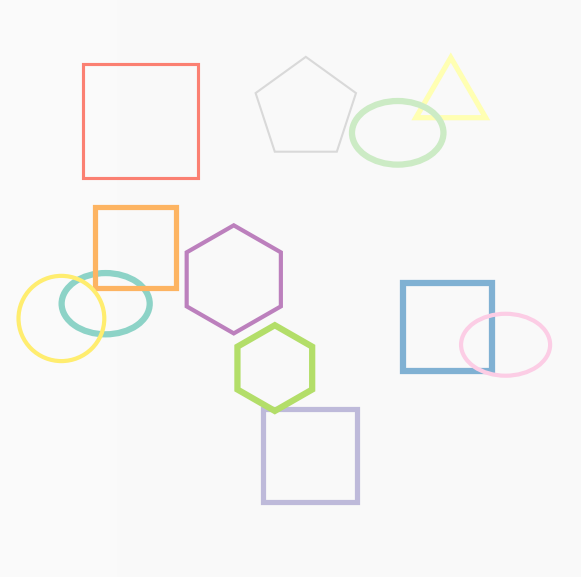[{"shape": "oval", "thickness": 3, "radius": 0.38, "center": [0.182, 0.473]}, {"shape": "triangle", "thickness": 2.5, "radius": 0.35, "center": [0.776, 0.83]}, {"shape": "square", "thickness": 2.5, "radius": 0.4, "center": [0.533, 0.211]}, {"shape": "square", "thickness": 1.5, "radius": 0.5, "center": [0.241, 0.79]}, {"shape": "square", "thickness": 3, "radius": 0.38, "center": [0.769, 0.433]}, {"shape": "square", "thickness": 2.5, "radius": 0.35, "center": [0.233, 0.57]}, {"shape": "hexagon", "thickness": 3, "radius": 0.37, "center": [0.473, 0.362]}, {"shape": "oval", "thickness": 2, "radius": 0.38, "center": [0.87, 0.402]}, {"shape": "pentagon", "thickness": 1, "radius": 0.45, "center": [0.526, 0.81]}, {"shape": "hexagon", "thickness": 2, "radius": 0.47, "center": [0.402, 0.515]}, {"shape": "oval", "thickness": 3, "radius": 0.39, "center": [0.684, 0.769]}, {"shape": "circle", "thickness": 2, "radius": 0.37, "center": [0.106, 0.448]}]